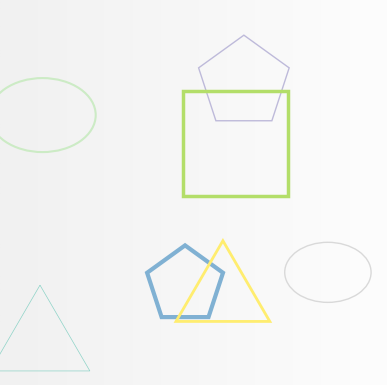[{"shape": "triangle", "thickness": 0.5, "radius": 0.74, "center": [0.103, 0.111]}, {"shape": "pentagon", "thickness": 1, "radius": 0.61, "center": [0.629, 0.786]}, {"shape": "pentagon", "thickness": 3, "radius": 0.51, "center": [0.478, 0.26]}, {"shape": "square", "thickness": 2.5, "radius": 0.68, "center": [0.607, 0.628]}, {"shape": "oval", "thickness": 1, "radius": 0.56, "center": [0.846, 0.293]}, {"shape": "oval", "thickness": 1.5, "radius": 0.69, "center": [0.11, 0.701]}, {"shape": "triangle", "thickness": 2, "radius": 0.7, "center": [0.575, 0.235]}]